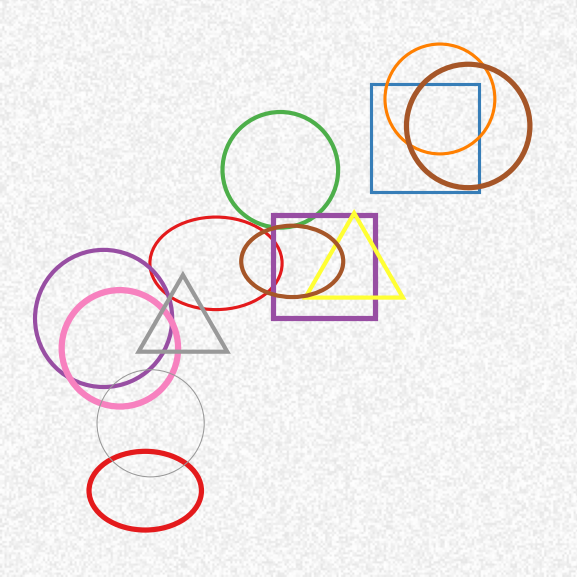[{"shape": "oval", "thickness": 2.5, "radius": 0.49, "center": [0.252, 0.149]}, {"shape": "oval", "thickness": 1.5, "radius": 0.57, "center": [0.374, 0.543]}, {"shape": "square", "thickness": 1.5, "radius": 0.47, "center": [0.736, 0.76]}, {"shape": "circle", "thickness": 2, "radius": 0.5, "center": [0.485, 0.705]}, {"shape": "square", "thickness": 2.5, "radius": 0.44, "center": [0.561, 0.538]}, {"shape": "circle", "thickness": 2, "radius": 0.59, "center": [0.179, 0.448]}, {"shape": "circle", "thickness": 1.5, "radius": 0.48, "center": [0.762, 0.828]}, {"shape": "triangle", "thickness": 2, "radius": 0.49, "center": [0.613, 0.533]}, {"shape": "oval", "thickness": 2, "radius": 0.44, "center": [0.506, 0.547]}, {"shape": "circle", "thickness": 2.5, "radius": 0.53, "center": [0.811, 0.781]}, {"shape": "circle", "thickness": 3, "radius": 0.5, "center": [0.208, 0.396]}, {"shape": "triangle", "thickness": 2, "radius": 0.44, "center": [0.317, 0.434]}, {"shape": "circle", "thickness": 0.5, "radius": 0.46, "center": [0.261, 0.266]}]